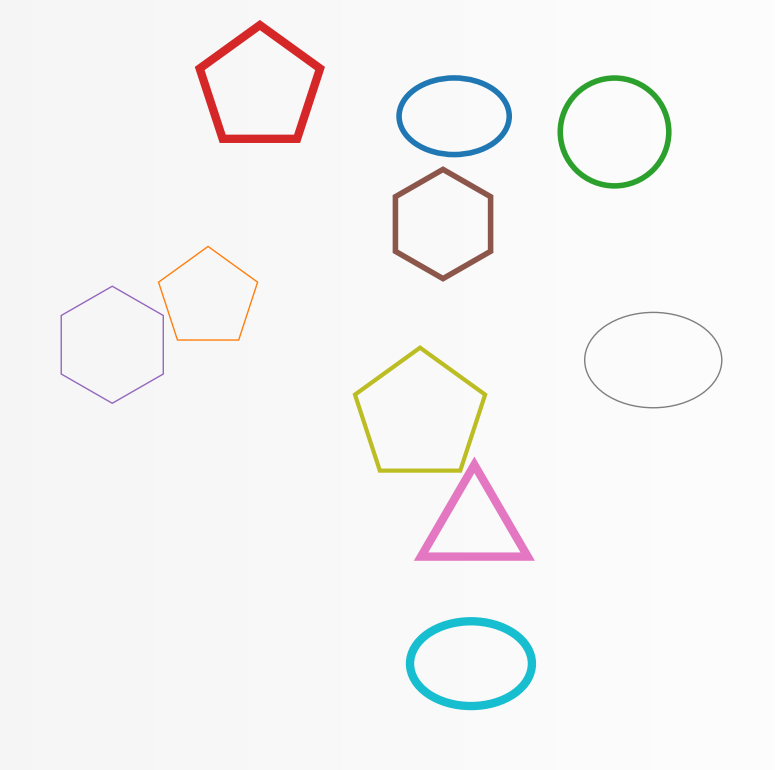[{"shape": "oval", "thickness": 2, "radius": 0.36, "center": [0.586, 0.849]}, {"shape": "pentagon", "thickness": 0.5, "radius": 0.34, "center": [0.268, 0.613]}, {"shape": "circle", "thickness": 2, "radius": 0.35, "center": [0.793, 0.829]}, {"shape": "pentagon", "thickness": 3, "radius": 0.41, "center": [0.335, 0.886]}, {"shape": "hexagon", "thickness": 0.5, "radius": 0.38, "center": [0.145, 0.552]}, {"shape": "hexagon", "thickness": 2, "radius": 0.35, "center": [0.572, 0.709]}, {"shape": "triangle", "thickness": 3, "radius": 0.4, "center": [0.612, 0.317]}, {"shape": "oval", "thickness": 0.5, "radius": 0.44, "center": [0.843, 0.532]}, {"shape": "pentagon", "thickness": 1.5, "radius": 0.44, "center": [0.542, 0.46]}, {"shape": "oval", "thickness": 3, "radius": 0.39, "center": [0.608, 0.138]}]